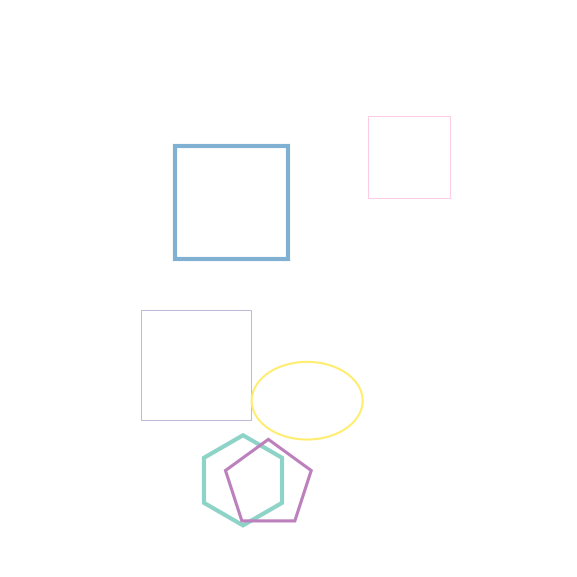[{"shape": "hexagon", "thickness": 2, "radius": 0.39, "center": [0.421, 0.167]}, {"shape": "square", "thickness": 0.5, "radius": 0.48, "center": [0.339, 0.367]}, {"shape": "square", "thickness": 2, "radius": 0.49, "center": [0.401, 0.649]}, {"shape": "square", "thickness": 0.5, "radius": 0.36, "center": [0.708, 0.728]}, {"shape": "pentagon", "thickness": 1.5, "radius": 0.39, "center": [0.465, 0.16]}, {"shape": "oval", "thickness": 1, "radius": 0.48, "center": [0.532, 0.305]}]